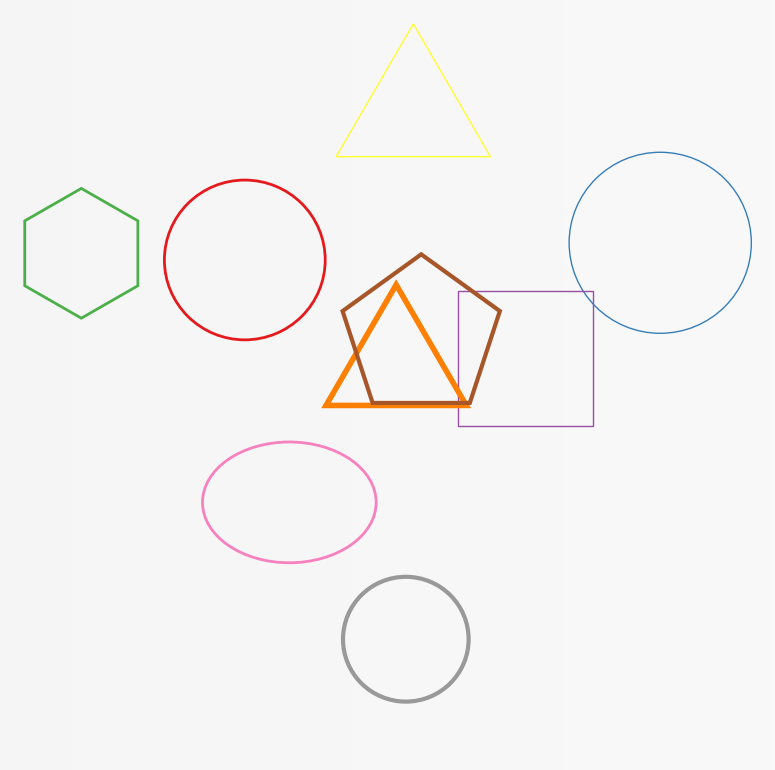[{"shape": "circle", "thickness": 1, "radius": 0.52, "center": [0.316, 0.662]}, {"shape": "circle", "thickness": 0.5, "radius": 0.59, "center": [0.852, 0.685]}, {"shape": "hexagon", "thickness": 1, "radius": 0.42, "center": [0.105, 0.671]}, {"shape": "square", "thickness": 0.5, "radius": 0.44, "center": [0.678, 0.534]}, {"shape": "triangle", "thickness": 2, "radius": 0.52, "center": [0.511, 0.526]}, {"shape": "triangle", "thickness": 0.5, "radius": 0.57, "center": [0.533, 0.854]}, {"shape": "pentagon", "thickness": 1.5, "radius": 0.53, "center": [0.544, 0.563]}, {"shape": "oval", "thickness": 1, "radius": 0.56, "center": [0.373, 0.348]}, {"shape": "circle", "thickness": 1.5, "radius": 0.41, "center": [0.524, 0.17]}]